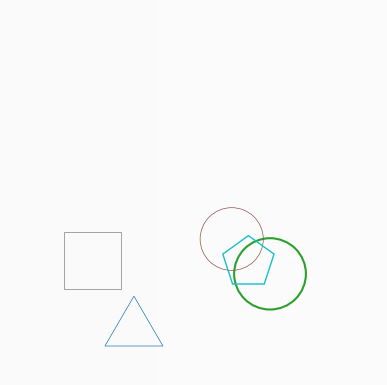[{"shape": "triangle", "thickness": 0.5, "radius": 0.43, "center": [0.346, 0.144]}, {"shape": "circle", "thickness": 1.5, "radius": 0.46, "center": [0.697, 0.289]}, {"shape": "circle", "thickness": 0.5, "radius": 0.41, "center": [0.598, 0.379]}, {"shape": "square", "thickness": 0.5, "radius": 0.37, "center": [0.239, 0.323]}, {"shape": "pentagon", "thickness": 1, "radius": 0.35, "center": [0.641, 0.319]}]